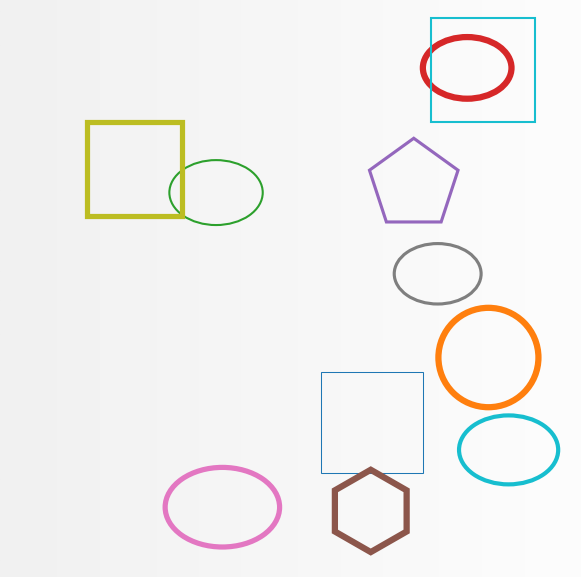[{"shape": "square", "thickness": 0.5, "radius": 0.44, "center": [0.64, 0.267]}, {"shape": "circle", "thickness": 3, "radius": 0.43, "center": [0.84, 0.38]}, {"shape": "oval", "thickness": 1, "radius": 0.4, "center": [0.372, 0.666]}, {"shape": "oval", "thickness": 3, "radius": 0.38, "center": [0.804, 0.882]}, {"shape": "pentagon", "thickness": 1.5, "radius": 0.4, "center": [0.712, 0.68]}, {"shape": "hexagon", "thickness": 3, "radius": 0.36, "center": [0.638, 0.114]}, {"shape": "oval", "thickness": 2.5, "radius": 0.49, "center": [0.383, 0.121]}, {"shape": "oval", "thickness": 1.5, "radius": 0.37, "center": [0.753, 0.525]}, {"shape": "square", "thickness": 2.5, "radius": 0.41, "center": [0.231, 0.706]}, {"shape": "oval", "thickness": 2, "radius": 0.43, "center": [0.875, 0.22]}, {"shape": "square", "thickness": 1, "radius": 0.45, "center": [0.831, 0.878]}]